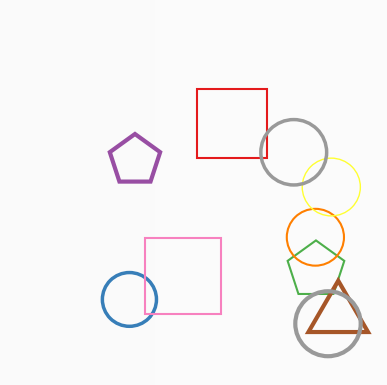[{"shape": "square", "thickness": 1.5, "radius": 0.45, "center": [0.598, 0.679]}, {"shape": "circle", "thickness": 2.5, "radius": 0.35, "center": [0.334, 0.222]}, {"shape": "pentagon", "thickness": 1.5, "radius": 0.38, "center": [0.815, 0.299]}, {"shape": "pentagon", "thickness": 3, "radius": 0.34, "center": [0.348, 0.584]}, {"shape": "circle", "thickness": 1.5, "radius": 0.37, "center": [0.814, 0.384]}, {"shape": "circle", "thickness": 1, "radius": 0.38, "center": [0.855, 0.514]}, {"shape": "triangle", "thickness": 3, "radius": 0.44, "center": [0.873, 0.182]}, {"shape": "square", "thickness": 1.5, "radius": 0.49, "center": [0.471, 0.283]}, {"shape": "circle", "thickness": 3, "radius": 0.42, "center": [0.846, 0.159]}, {"shape": "circle", "thickness": 2.5, "radius": 0.42, "center": [0.758, 0.604]}]